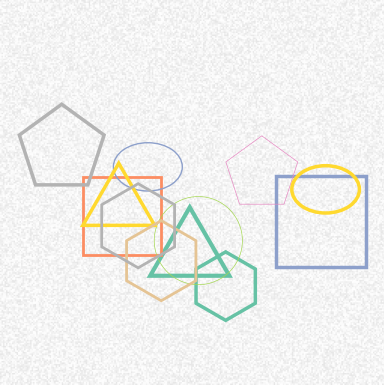[{"shape": "hexagon", "thickness": 2.5, "radius": 0.44, "center": [0.586, 0.257]}, {"shape": "triangle", "thickness": 3, "radius": 0.59, "center": [0.493, 0.343]}, {"shape": "square", "thickness": 2, "radius": 0.51, "center": [0.316, 0.44]}, {"shape": "oval", "thickness": 1, "radius": 0.45, "center": [0.384, 0.567]}, {"shape": "square", "thickness": 2.5, "radius": 0.59, "center": [0.834, 0.425]}, {"shape": "pentagon", "thickness": 0.5, "radius": 0.49, "center": [0.68, 0.549]}, {"shape": "circle", "thickness": 0.5, "radius": 0.57, "center": [0.515, 0.375]}, {"shape": "oval", "thickness": 2.5, "radius": 0.44, "center": [0.846, 0.508]}, {"shape": "triangle", "thickness": 2.5, "radius": 0.54, "center": [0.308, 0.468]}, {"shape": "hexagon", "thickness": 2, "radius": 0.52, "center": [0.419, 0.323]}, {"shape": "pentagon", "thickness": 2.5, "radius": 0.58, "center": [0.16, 0.613]}, {"shape": "hexagon", "thickness": 2, "radius": 0.55, "center": [0.359, 0.414]}]